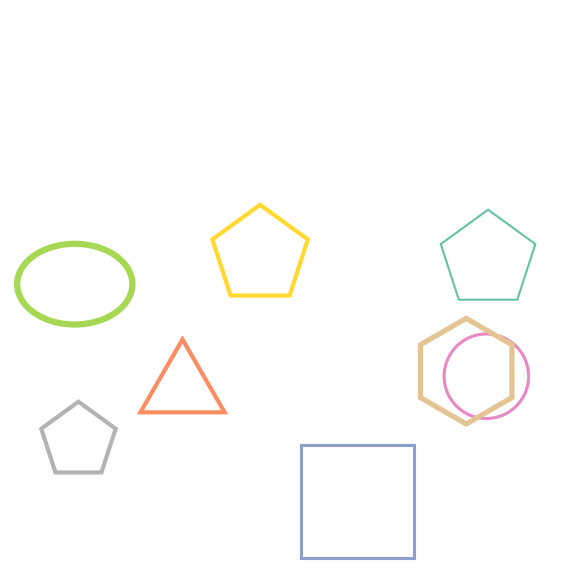[{"shape": "pentagon", "thickness": 1, "radius": 0.43, "center": [0.845, 0.55]}, {"shape": "triangle", "thickness": 2, "radius": 0.42, "center": [0.316, 0.327]}, {"shape": "square", "thickness": 1.5, "radius": 0.49, "center": [0.619, 0.131]}, {"shape": "circle", "thickness": 1.5, "radius": 0.37, "center": [0.842, 0.348]}, {"shape": "oval", "thickness": 3, "radius": 0.5, "center": [0.129, 0.507]}, {"shape": "pentagon", "thickness": 2, "radius": 0.43, "center": [0.45, 0.558]}, {"shape": "hexagon", "thickness": 2.5, "radius": 0.46, "center": [0.807, 0.356]}, {"shape": "pentagon", "thickness": 2, "radius": 0.34, "center": [0.136, 0.236]}]